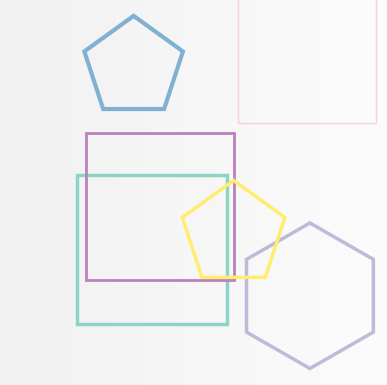[{"shape": "square", "thickness": 2.5, "radius": 0.97, "center": [0.392, 0.352]}, {"shape": "hexagon", "thickness": 2.5, "radius": 0.94, "center": [0.8, 0.232]}, {"shape": "pentagon", "thickness": 3, "radius": 0.67, "center": [0.345, 0.825]}, {"shape": "square", "thickness": 1, "radius": 0.89, "center": [0.792, 0.858]}, {"shape": "square", "thickness": 2, "radius": 0.96, "center": [0.413, 0.463]}, {"shape": "pentagon", "thickness": 2.5, "radius": 0.7, "center": [0.603, 0.392]}]